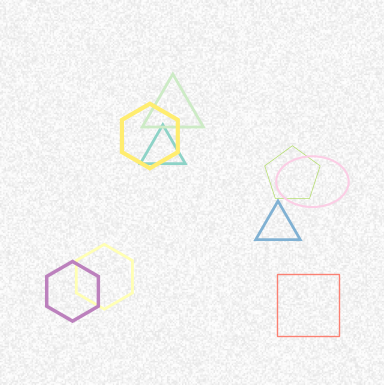[{"shape": "triangle", "thickness": 2, "radius": 0.34, "center": [0.423, 0.609]}, {"shape": "hexagon", "thickness": 2, "radius": 0.42, "center": [0.271, 0.281]}, {"shape": "square", "thickness": 1, "radius": 0.4, "center": [0.801, 0.208]}, {"shape": "triangle", "thickness": 2, "radius": 0.33, "center": [0.722, 0.411]}, {"shape": "pentagon", "thickness": 0.5, "radius": 0.38, "center": [0.76, 0.546]}, {"shape": "oval", "thickness": 1.5, "radius": 0.47, "center": [0.812, 0.528]}, {"shape": "hexagon", "thickness": 2.5, "radius": 0.39, "center": [0.188, 0.243]}, {"shape": "triangle", "thickness": 2, "radius": 0.46, "center": [0.449, 0.716]}, {"shape": "hexagon", "thickness": 3, "radius": 0.42, "center": [0.389, 0.647]}]